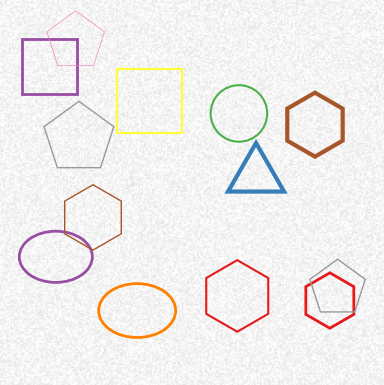[{"shape": "hexagon", "thickness": 1.5, "radius": 0.46, "center": [0.616, 0.231]}, {"shape": "hexagon", "thickness": 2, "radius": 0.36, "center": [0.857, 0.219]}, {"shape": "triangle", "thickness": 3, "radius": 0.42, "center": [0.665, 0.544]}, {"shape": "circle", "thickness": 1.5, "radius": 0.37, "center": [0.621, 0.705]}, {"shape": "oval", "thickness": 2, "radius": 0.47, "center": [0.145, 0.333]}, {"shape": "square", "thickness": 2, "radius": 0.36, "center": [0.129, 0.828]}, {"shape": "oval", "thickness": 2, "radius": 0.5, "center": [0.356, 0.193]}, {"shape": "square", "thickness": 1.5, "radius": 0.42, "center": [0.388, 0.738]}, {"shape": "hexagon", "thickness": 1, "radius": 0.42, "center": [0.242, 0.435]}, {"shape": "hexagon", "thickness": 3, "radius": 0.42, "center": [0.818, 0.676]}, {"shape": "pentagon", "thickness": 0.5, "radius": 0.39, "center": [0.196, 0.893]}, {"shape": "pentagon", "thickness": 1, "radius": 0.48, "center": [0.205, 0.642]}, {"shape": "pentagon", "thickness": 1, "radius": 0.38, "center": [0.877, 0.251]}]